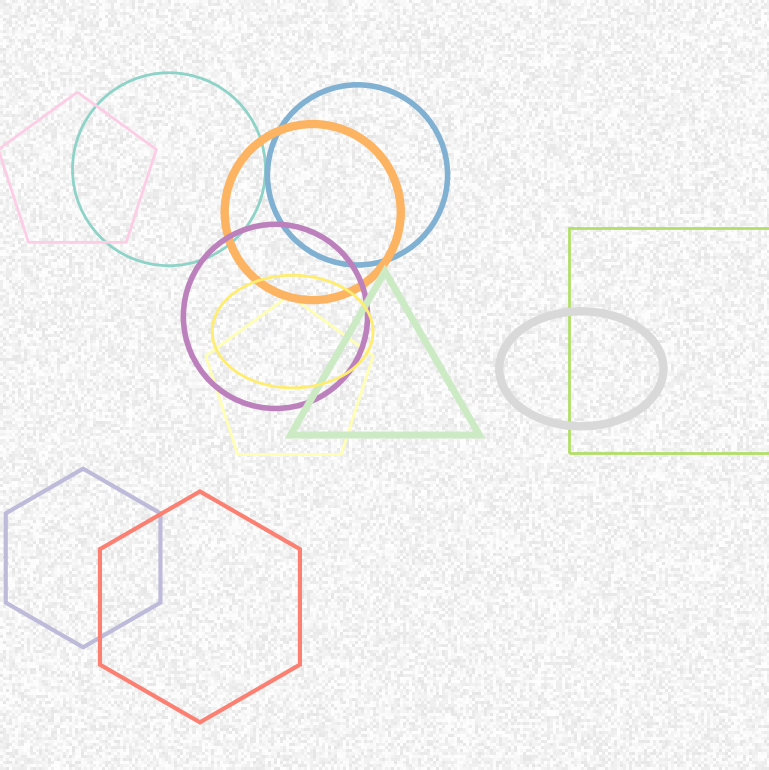[{"shape": "circle", "thickness": 1, "radius": 0.63, "center": [0.219, 0.78]}, {"shape": "pentagon", "thickness": 1, "radius": 0.57, "center": [0.376, 0.502]}, {"shape": "hexagon", "thickness": 1.5, "radius": 0.58, "center": [0.108, 0.275]}, {"shape": "hexagon", "thickness": 1.5, "radius": 0.75, "center": [0.26, 0.212]}, {"shape": "circle", "thickness": 2, "radius": 0.58, "center": [0.464, 0.773]}, {"shape": "circle", "thickness": 3, "radius": 0.57, "center": [0.406, 0.725]}, {"shape": "square", "thickness": 1, "radius": 0.73, "center": [0.885, 0.558]}, {"shape": "pentagon", "thickness": 1, "radius": 0.54, "center": [0.1, 0.773]}, {"shape": "oval", "thickness": 3, "radius": 0.53, "center": [0.755, 0.521]}, {"shape": "circle", "thickness": 2, "radius": 0.6, "center": [0.358, 0.589]}, {"shape": "triangle", "thickness": 2.5, "radius": 0.71, "center": [0.5, 0.506]}, {"shape": "oval", "thickness": 1, "radius": 0.52, "center": [0.38, 0.569]}]